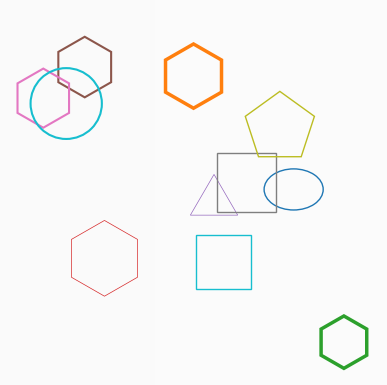[{"shape": "oval", "thickness": 1, "radius": 0.38, "center": [0.758, 0.508]}, {"shape": "hexagon", "thickness": 2.5, "radius": 0.42, "center": [0.499, 0.802]}, {"shape": "hexagon", "thickness": 2.5, "radius": 0.34, "center": [0.888, 0.111]}, {"shape": "hexagon", "thickness": 0.5, "radius": 0.49, "center": [0.27, 0.329]}, {"shape": "triangle", "thickness": 0.5, "radius": 0.35, "center": [0.552, 0.476]}, {"shape": "hexagon", "thickness": 1.5, "radius": 0.39, "center": [0.219, 0.826]}, {"shape": "hexagon", "thickness": 1.5, "radius": 0.38, "center": [0.112, 0.745]}, {"shape": "square", "thickness": 1, "radius": 0.38, "center": [0.636, 0.525]}, {"shape": "pentagon", "thickness": 1, "radius": 0.47, "center": [0.722, 0.669]}, {"shape": "circle", "thickness": 1.5, "radius": 0.46, "center": [0.171, 0.731]}, {"shape": "square", "thickness": 1, "radius": 0.35, "center": [0.577, 0.32]}]